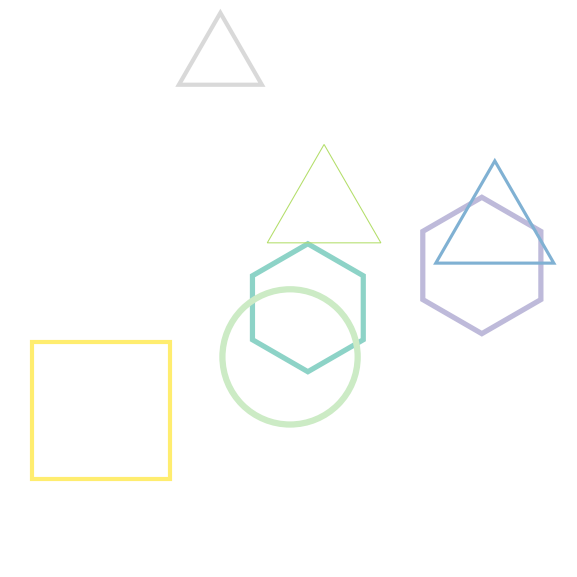[{"shape": "hexagon", "thickness": 2.5, "radius": 0.55, "center": [0.533, 0.466]}, {"shape": "hexagon", "thickness": 2.5, "radius": 0.59, "center": [0.834, 0.539]}, {"shape": "triangle", "thickness": 1.5, "radius": 0.59, "center": [0.857, 0.602]}, {"shape": "triangle", "thickness": 0.5, "radius": 0.57, "center": [0.561, 0.635]}, {"shape": "triangle", "thickness": 2, "radius": 0.41, "center": [0.382, 0.894]}, {"shape": "circle", "thickness": 3, "radius": 0.59, "center": [0.502, 0.381]}, {"shape": "square", "thickness": 2, "radius": 0.59, "center": [0.175, 0.289]}]